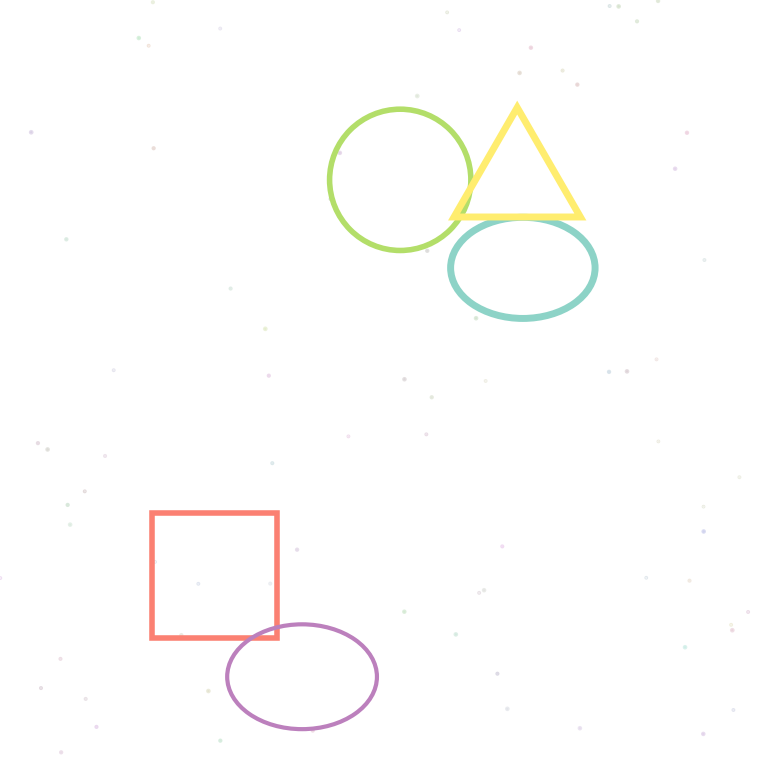[{"shape": "oval", "thickness": 2.5, "radius": 0.47, "center": [0.679, 0.652]}, {"shape": "square", "thickness": 2, "radius": 0.41, "center": [0.279, 0.252]}, {"shape": "circle", "thickness": 2, "radius": 0.46, "center": [0.52, 0.766]}, {"shape": "oval", "thickness": 1.5, "radius": 0.49, "center": [0.392, 0.121]}, {"shape": "triangle", "thickness": 2.5, "radius": 0.47, "center": [0.672, 0.766]}]